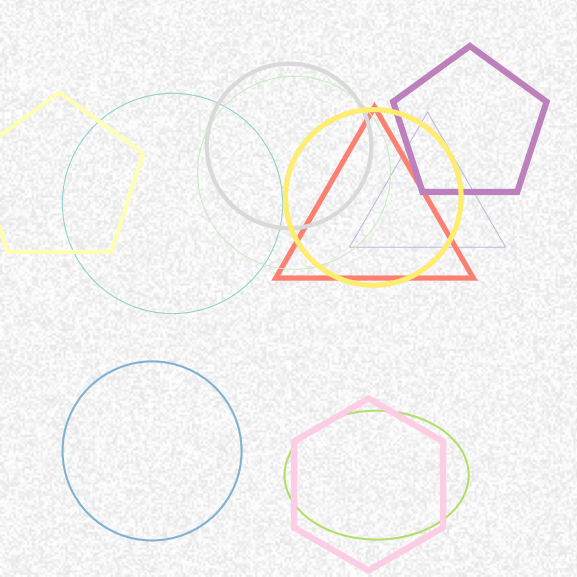[{"shape": "circle", "thickness": 0.5, "radius": 0.95, "center": [0.299, 0.647]}, {"shape": "pentagon", "thickness": 2, "radius": 0.76, "center": [0.103, 0.686]}, {"shape": "triangle", "thickness": 0.5, "radius": 0.78, "center": [0.74, 0.649]}, {"shape": "triangle", "thickness": 2.5, "radius": 0.99, "center": [0.649, 0.616]}, {"shape": "circle", "thickness": 1, "radius": 0.78, "center": [0.263, 0.218]}, {"shape": "oval", "thickness": 1, "radius": 0.8, "center": [0.652, 0.176]}, {"shape": "hexagon", "thickness": 3, "radius": 0.75, "center": [0.638, 0.16]}, {"shape": "circle", "thickness": 2, "radius": 0.71, "center": [0.501, 0.746]}, {"shape": "pentagon", "thickness": 3, "radius": 0.7, "center": [0.814, 0.78]}, {"shape": "circle", "thickness": 0.5, "radius": 0.84, "center": [0.509, 0.7]}, {"shape": "circle", "thickness": 2.5, "radius": 0.76, "center": [0.646, 0.657]}]